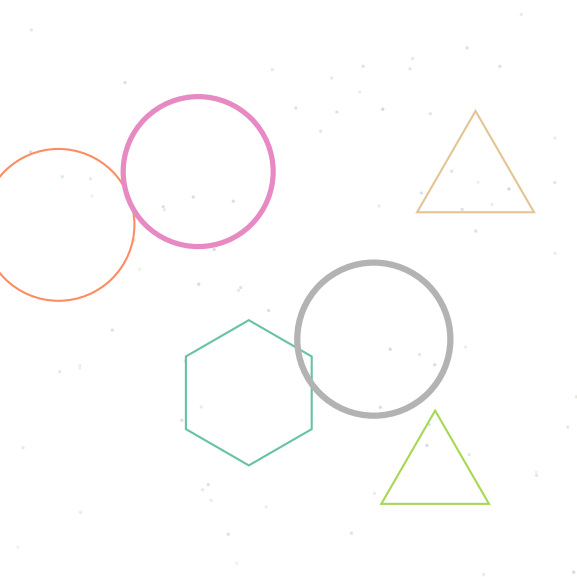[{"shape": "hexagon", "thickness": 1, "radius": 0.63, "center": [0.431, 0.319]}, {"shape": "circle", "thickness": 1, "radius": 0.66, "center": [0.101, 0.61]}, {"shape": "circle", "thickness": 2.5, "radius": 0.65, "center": [0.343, 0.702]}, {"shape": "triangle", "thickness": 1, "radius": 0.54, "center": [0.753, 0.18]}, {"shape": "triangle", "thickness": 1, "radius": 0.58, "center": [0.823, 0.69]}, {"shape": "circle", "thickness": 3, "radius": 0.66, "center": [0.647, 0.412]}]